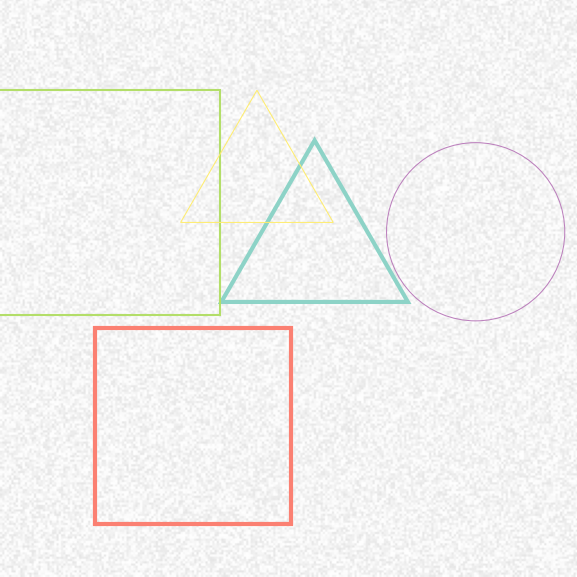[{"shape": "triangle", "thickness": 2, "radius": 0.93, "center": [0.545, 0.57]}, {"shape": "square", "thickness": 2, "radius": 0.85, "center": [0.334, 0.261]}, {"shape": "square", "thickness": 1, "radius": 0.98, "center": [0.186, 0.648]}, {"shape": "circle", "thickness": 0.5, "radius": 0.77, "center": [0.824, 0.598]}, {"shape": "triangle", "thickness": 0.5, "radius": 0.76, "center": [0.445, 0.69]}]